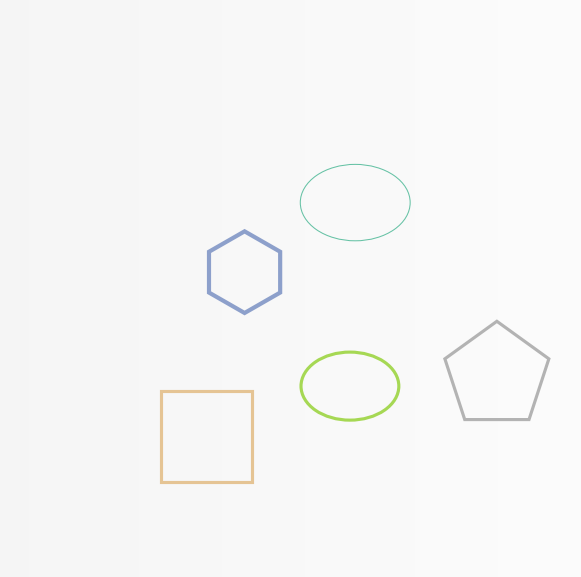[{"shape": "oval", "thickness": 0.5, "radius": 0.47, "center": [0.611, 0.648]}, {"shape": "hexagon", "thickness": 2, "radius": 0.35, "center": [0.421, 0.528]}, {"shape": "oval", "thickness": 1.5, "radius": 0.42, "center": [0.602, 0.331]}, {"shape": "square", "thickness": 1.5, "radius": 0.39, "center": [0.356, 0.243]}, {"shape": "pentagon", "thickness": 1.5, "radius": 0.47, "center": [0.855, 0.349]}]